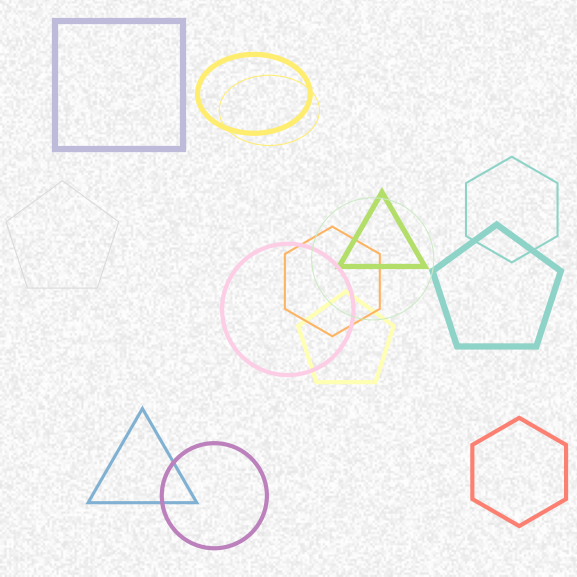[{"shape": "hexagon", "thickness": 1, "radius": 0.46, "center": [0.886, 0.636]}, {"shape": "pentagon", "thickness": 3, "radius": 0.58, "center": [0.86, 0.494]}, {"shape": "pentagon", "thickness": 2, "radius": 0.43, "center": [0.599, 0.408]}, {"shape": "square", "thickness": 3, "radius": 0.55, "center": [0.206, 0.852]}, {"shape": "hexagon", "thickness": 2, "radius": 0.47, "center": [0.899, 0.182]}, {"shape": "triangle", "thickness": 1.5, "radius": 0.54, "center": [0.247, 0.183]}, {"shape": "hexagon", "thickness": 1, "radius": 0.47, "center": [0.575, 0.512]}, {"shape": "triangle", "thickness": 2.5, "radius": 0.43, "center": [0.661, 0.581]}, {"shape": "circle", "thickness": 2, "radius": 0.57, "center": [0.498, 0.463]}, {"shape": "pentagon", "thickness": 0.5, "radius": 0.51, "center": [0.108, 0.583]}, {"shape": "circle", "thickness": 2, "radius": 0.46, "center": [0.371, 0.141]}, {"shape": "circle", "thickness": 0.5, "radius": 0.53, "center": [0.645, 0.551]}, {"shape": "oval", "thickness": 0.5, "radius": 0.43, "center": [0.466, 0.808]}, {"shape": "oval", "thickness": 2.5, "radius": 0.49, "center": [0.44, 0.837]}]